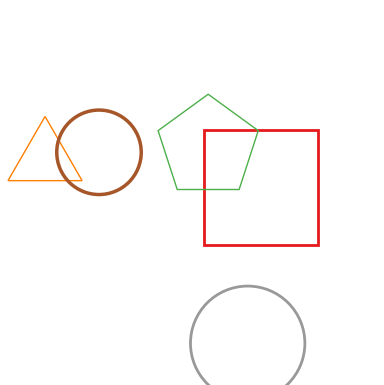[{"shape": "square", "thickness": 2, "radius": 0.75, "center": [0.678, 0.514]}, {"shape": "pentagon", "thickness": 1, "radius": 0.68, "center": [0.541, 0.618]}, {"shape": "triangle", "thickness": 1, "radius": 0.56, "center": [0.117, 0.586]}, {"shape": "circle", "thickness": 2.5, "radius": 0.55, "center": [0.257, 0.604]}, {"shape": "circle", "thickness": 2, "radius": 0.74, "center": [0.643, 0.108]}]